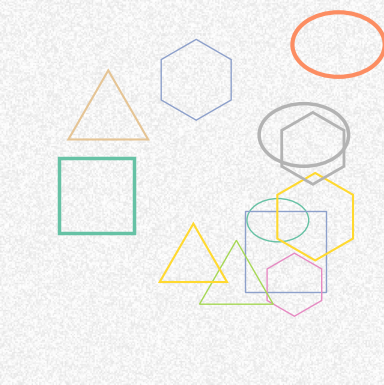[{"shape": "oval", "thickness": 1, "radius": 0.4, "center": [0.722, 0.428]}, {"shape": "square", "thickness": 2.5, "radius": 0.49, "center": [0.251, 0.492]}, {"shape": "oval", "thickness": 3, "radius": 0.6, "center": [0.879, 0.884]}, {"shape": "square", "thickness": 1, "radius": 0.53, "center": [0.743, 0.347]}, {"shape": "hexagon", "thickness": 1, "radius": 0.52, "center": [0.51, 0.793]}, {"shape": "hexagon", "thickness": 1, "radius": 0.41, "center": [0.765, 0.26]}, {"shape": "triangle", "thickness": 1, "radius": 0.55, "center": [0.614, 0.265]}, {"shape": "triangle", "thickness": 1.5, "radius": 0.51, "center": [0.502, 0.318]}, {"shape": "hexagon", "thickness": 1.5, "radius": 0.57, "center": [0.819, 0.437]}, {"shape": "triangle", "thickness": 1.5, "radius": 0.6, "center": [0.281, 0.698]}, {"shape": "oval", "thickness": 2.5, "radius": 0.58, "center": [0.789, 0.649]}, {"shape": "hexagon", "thickness": 2, "radius": 0.47, "center": [0.813, 0.615]}]